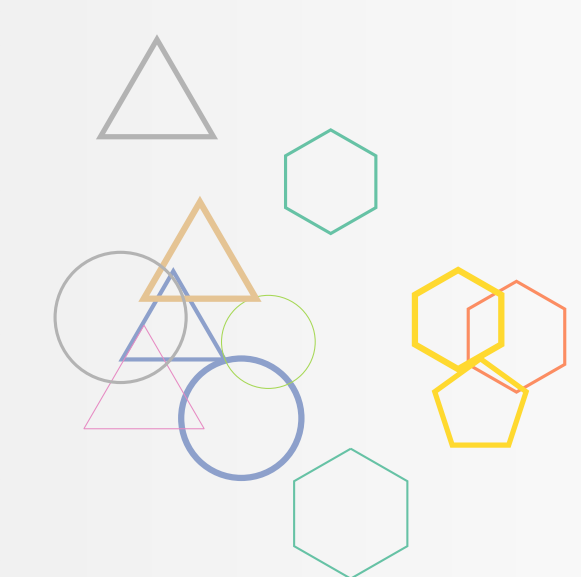[{"shape": "hexagon", "thickness": 1, "radius": 0.56, "center": [0.603, 0.11]}, {"shape": "hexagon", "thickness": 1.5, "radius": 0.45, "center": [0.569, 0.684]}, {"shape": "hexagon", "thickness": 1.5, "radius": 0.48, "center": [0.889, 0.416]}, {"shape": "circle", "thickness": 3, "radius": 0.52, "center": [0.415, 0.275]}, {"shape": "triangle", "thickness": 2, "radius": 0.51, "center": [0.298, 0.428]}, {"shape": "triangle", "thickness": 0.5, "radius": 0.6, "center": [0.248, 0.316]}, {"shape": "circle", "thickness": 0.5, "radius": 0.4, "center": [0.462, 0.407]}, {"shape": "hexagon", "thickness": 3, "radius": 0.43, "center": [0.788, 0.446]}, {"shape": "pentagon", "thickness": 2.5, "radius": 0.41, "center": [0.827, 0.295]}, {"shape": "triangle", "thickness": 3, "radius": 0.56, "center": [0.344, 0.538]}, {"shape": "triangle", "thickness": 2.5, "radius": 0.56, "center": [0.27, 0.819]}, {"shape": "circle", "thickness": 1.5, "radius": 0.56, "center": [0.208, 0.449]}]